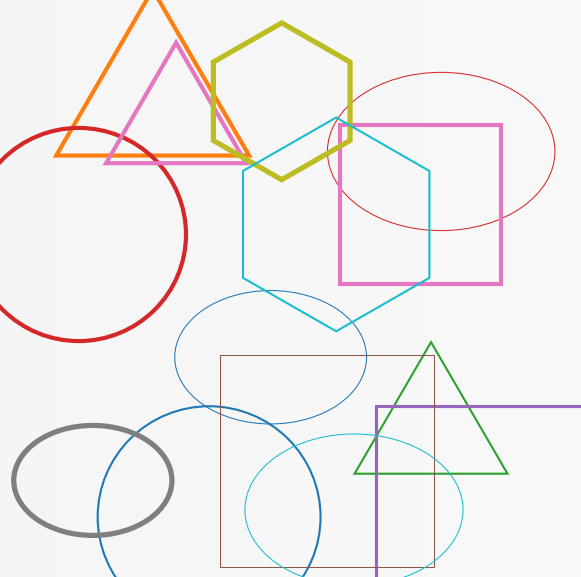[{"shape": "oval", "thickness": 0.5, "radius": 0.82, "center": [0.466, 0.381]}, {"shape": "circle", "thickness": 1, "radius": 0.96, "center": [0.36, 0.104]}, {"shape": "triangle", "thickness": 2, "radius": 0.96, "center": [0.263, 0.826]}, {"shape": "triangle", "thickness": 1, "radius": 0.76, "center": [0.742, 0.255]}, {"shape": "circle", "thickness": 2, "radius": 0.92, "center": [0.135, 0.593]}, {"shape": "oval", "thickness": 0.5, "radius": 0.98, "center": [0.759, 0.737]}, {"shape": "square", "thickness": 1.5, "radius": 0.89, "center": [0.824, 0.119]}, {"shape": "square", "thickness": 0.5, "radius": 0.92, "center": [0.563, 0.201]}, {"shape": "triangle", "thickness": 2, "radius": 0.7, "center": [0.303, 0.786]}, {"shape": "square", "thickness": 2, "radius": 0.69, "center": [0.723, 0.645]}, {"shape": "oval", "thickness": 2.5, "radius": 0.68, "center": [0.16, 0.167]}, {"shape": "hexagon", "thickness": 2.5, "radius": 0.68, "center": [0.485, 0.824]}, {"shape": "oval", "thickness": 0.5, "radius": 0.94, "center": [0.609, 0.116]}, {"shape": "hexagon", "thickness": 1, "radius": 0.93, "center": [0.578, 0.611]}]